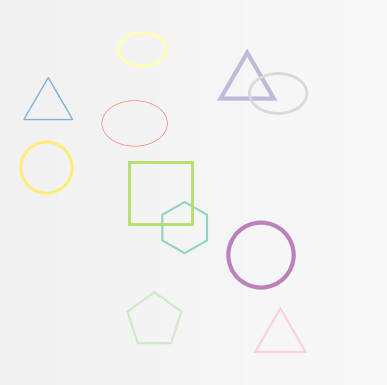[{"shape": "hexagon", "thickness": 1.5, "radius": 0.33, "center": [0.477, 0.409]}, {"shape": "oval", "thickness": 2, "radius": 0.31, "center": [0.368, 0.872]}, {"shape": "triangle", "thickness": 3, "radius": 0.4, "center": [0.638, 0.784]}, {"shape": "oval", "thickness": 0.5, "radius": 0.42, "center": [0.348, 0.679]}, {"shape": "triangle", "thickness": 1, "radius": 0.36, "center": [0.124, 0.726]}, {"shape": "square", "thickness": 2, "radius": 0.4, "center": [0.415, 0.499]}, {"shape": "triangle", "thickness": 1.5, "radius": 0.38, "center": [0.723, 0.124]}, {"shape": "oval", "thickness": 2, "radius": 0.37, "center": [0.718, 0.757]}, {"shape": "circle", "thickness": 3, "radius": 0.42, "center": [0.674, 0.337]}, {"shape": "pentagon", "thickness": 1.5, "radius": 0.37, "center": [0.399, 0.168]}, {"shape": "circle", "thickness": 2, "radius": 0.33, "center": [0.12, 0.565]}]